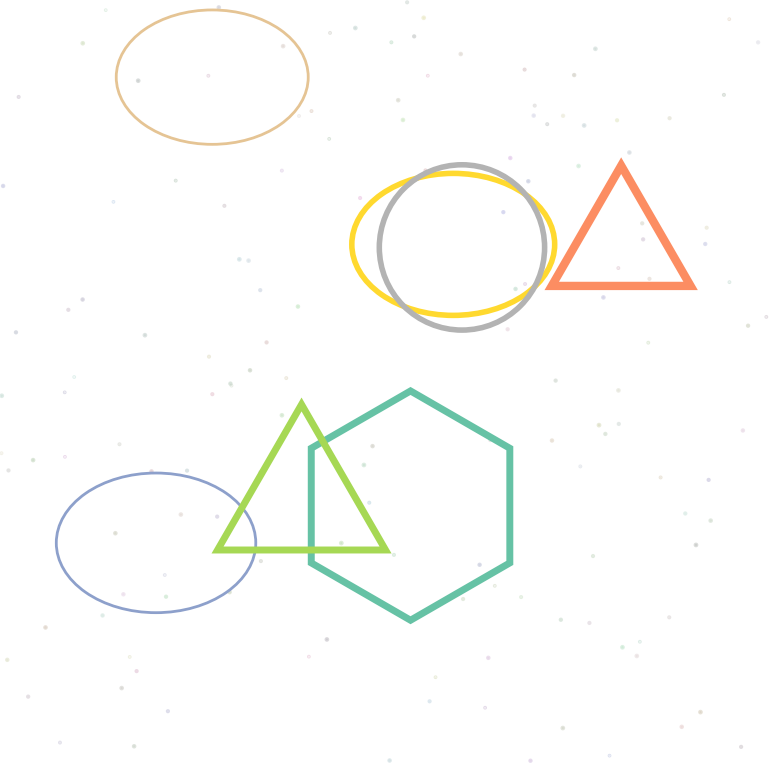[{"shape": "hexagon", "thickness": 2.5, "radius": 0.74, "center": [0.533, 0.343]}, {"shape": "triangle", "thickness": 3, "radius": 0.52, "center": [0.807, 0.681]}, {"shape": "oval", "thickness": 1, "radius": 0.65, "center": [0.203, 0.295]}, {"shape": "triangle", "thickness": 2.5, "radius": 0.63, "center": [0.392, 0.349]}, {"shape": "oval", "thickness": 2, "radius": 0.66, "center": [0.589, 0.683]}, {"shape": "oval", "thickness": 1, "radius": 0.62, "center": [0.276, 0.9]}, {"shape": "circle", "thickness": 2, "radius": 0.54, "center": [0.6, 0.679]}]